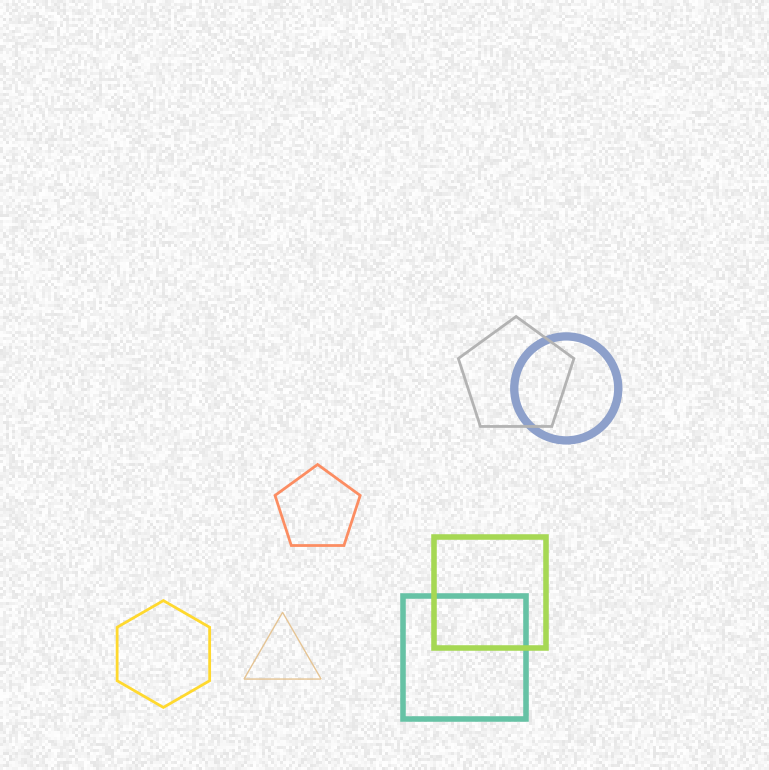[{"shape": "square", "thickness": 2, "radius": 0.4, "center": [0.604, 0.146]}, {"shape": "pentagon", "thickness": 1, "radius": 0.29, "center": [0.412, 0.339]}, {"shape": "circle", "thickness": 3, "radius": 0.34, "center": [0.735, 0.496]}, {"shape": "square", "thickness": 2, "radius": 0.36, "center": [0.637, 0.231]}, {"shape": "hexagon", "thickness": 1, "radius": 0.35, "center": [0.212, 0.151]}, {"shape": "triangle", "thickness": 0.5, "radius": 0.29, "center": [0.367, 0.147]}, {"shape": "pentagon", "thickness": 1, "radius": 0.39, "center": [0.67, 0.51]}]